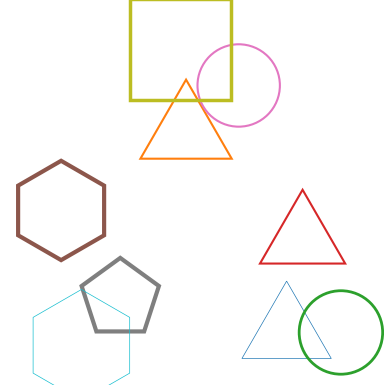[{"shape": "triangle", "thickness": 0.5, "radius": 0.67, "center": [0.744, 0.136]}, {"shape": "triangle", "thickness": 1.5, "radius": 0.68, "center": [0.483, 0.656]}, {"shape": "circle", "thickness": 2, "radius": 0.54, "center": [0.885, 0.136]}, {"shape": "triangle", "thickness": 1.5, "radius": 0.64, "center": [0.786, 0.379]}, {"shape": "hexagon", "thickness": 3, "radius": 0.64, "center": [0.159, 0.453]}, {"shape": "circle", "thickness": 1.5, "radius": 0.54, "center": [0.62, 0.778]}, {"shape": "pentagon", "thickness": 3, "radius": 0.53, "center": [0.312, 0.225]}, {"shape": "square", "thickness": 2.5, "radius": 0.65, "center": [0.468, 0.872]}, {"shape": "hexagon", "thickness": 0.5, "radius": 0.72, "center": [0.211, 0.103]}]